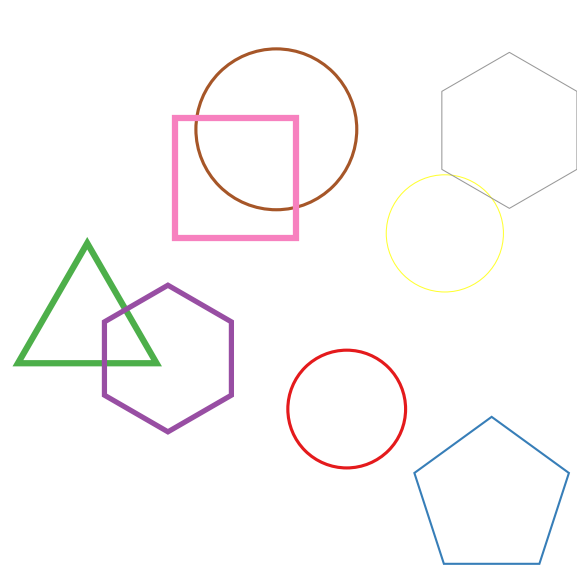[{"shape": "circle", "thickness": 1.5, "radius": 0.51, "center": [0.6, 0.291]}, {"shape": "pentagon", "thickness": 1, "radius": 0.7, "center": [0.851, 0.137]}, {"shape": "triangle", "thickness": 3, "radius": 0.69, "center": [0.151, 0.439]}, {"shape": "hexagon", "thickness": 2.5, "radius": 0.63, "center": [0.291, 0.378]}, {"shape": "circle", "thickness": 0.5, "radius": 0.51, "center": [0.77, 0.595]}, {"shape": "circle", "thickness": 1.5, "radius": 0.7, "center": [0.479, 0.775]}, {"shape": "square", "thickness": 3, "radius": 0.52, "center": [0.408, 0.691]}, {"shape": "hexagon", "thickness": 0.5, "radius": 0.68, "center": [0.882, 0.773]}]